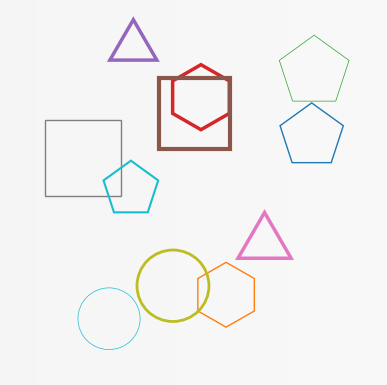[{"shape": "pentagon", "thickness": 1, "radius": 0.43, "center": [0.804, 0.647]}, {"shape": "hexagon", "thickness": 1, "radius": 0.42, "center": [0.583, 0.234]}, {"shape": "pentagon", "thickness": 0.5, "radius": 0.47, "center": [0.811, 0.814]}, {"shape": "hexagon", "thickness": 2.5, "radius": 0.42, "center": [0.519, 0.748]}, {"shape": "triangle", "thickness": 2.5, "radius": 0.35, "center": [0.344, 0.879]}, {"shape": "square", "thickness": 3, "radius": 0.46, "center": [0.503, 0.705]}, {"shape": "triangle", "thickness": 2.5, "radius": 0.4, "center": [0.683, 0.369]}, {"shape": "square", "thickness": 1, "radius": 0.49, "center": [0.215, 0.59]}, {"shape": "circle", "thickness": 2, "radius": 0.46, "center": [0.446, 0.258]}, {"shape": "circle", "thickness": 0.5, "radius": 0.4, "center": [0.281, 0.172]}, {"shape": "pentagon", "thickness": 1.5, "radius": 0.37, "center": [0.338, 0.508]}]